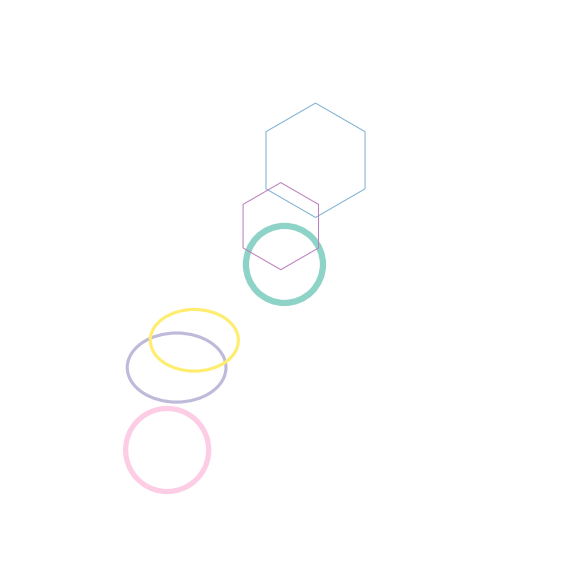[{"shape": "circle", "thickness": 3, "radius": 0.33, "center": [0.493, 0.541]}, {"shape": "oval", "thickness": 1.5, "radius": 0.43, "center": [0.306, 0.363]}, {"shape": "hexagon", "thickness": 0.5, "radius": 0.5, "center": [0.546, 0.722]}, {"shape": "circle", "thickness": 2.5, "radius": 0.36, "center": [0.289, 0.22]}, {"shape": "hexagon", "thickness": 0.5, "radius": 0.38, "center": [0.486, 0.608]}, {"shape": "oval", "thickness": 1.5, "radius": 0.38, "center": [0.336, 0.41]}]